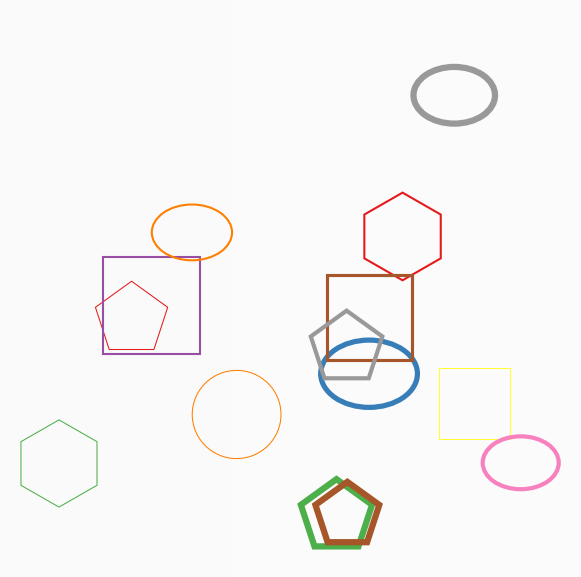[{"shape": "pentagon", "thickness": 0.5, "radius": 0.33, "center": [0.226, 0.447]}, {"shape": "hexagon", "thickness": 1, "radius": 0.38, "center": [0.693, 0.59]}, {"shape": "oval", "thickness": 2.5, "radius": 0.42, "center": [0.635, 0.352]}, {"shape": "pentagon", "thickness": 3, "radius": 0.32, "center": [0.579, 0.105]}, {"shape": "hexagon", "thickness": 0.5, "radius": 0.38, "center": [0.101, 0.197]}, {"shape": "square", "thickness": 1, "radius": 0.42, "center": [0.261, 0.47]}, {"shape": "oval", "thickness": 1, "radius": 0.35, "center": [0.33, 0.597]}, {"shape": "circle", "thickness": 0.5, "radius": 0.38, "center": [0.407, 0.281]}, {"shape": "square", "thickness": 0.5, "radius": 0.31, "center": [0.816, 0.3]}, {"shape": "pentagon", "thickness": 3, "radius": 0.29, "center": [0.598, 0.107]}, {"shape": "square", "thickness": 1.5, "radius": 0.36, "center": [0.635, 0.449]}, {"shape": "oval", "thickness": 2, "radius": 0.33, "center": [0.896, 0.198]}, {"shape": "oval", "thickness": 3, "radius": 0.35, "center": [0.782, 0.834]}, {"shape": "pentagon", "thickness": 2, "radius": 0.32, "center": [0.596, 0.396]}]